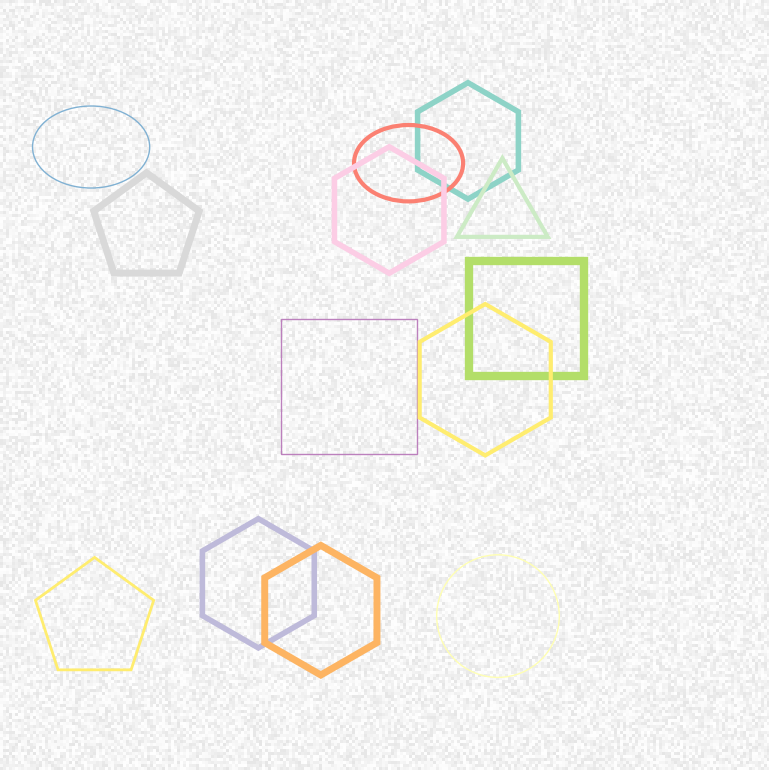[{"shape": "hexagon", "thickness": 2, "radius": 0.38, "center": [0.608, 0.817]}, {"shape": "circle", "thickness": 0.5, "radius": 0.4, "center": [0.647, 0.2]}, {"shape": "hexagon", "thickness": 2, "radius": 0.42, "center": [0.335, 0.242]}, {"shape": "oval", "thickness": 1.5, "radius": 0.35, "center": [0.531, 0.788]}, {"shape": "oval", "thickness": 0.5, "radius": 0.38, "center": [0.118, 0.809]}, {"shape": "hexagon", "thickness": 2.5, "radius": 0.42, "center": [0.417, 0.208]}, {"shape": "square", "thickness": 3, "radius": 0.37, "center": [0.684, 0.586]}, {"shape": "hexagon", "thickness": 2, "radius": 0.41, "center": [0.505, 0.727]}, {"shape": "pentagon", "thickness": 2.5, "radius": 0.36, "center": [0.19, 0.704]}, {"shape": "square", "thickness": 0.5, "radius": 0.44, "center": [0.453, 0.498]}, {"shape": "triangle", "thickness": 1.5, "radius": 0.34, "center": [0.652, 0.726]}, {"shape": "hexagon", "thickness": 1.5, "radius": 0.49, "center": [0.63, 0.507]}, {"shape": "pentagon", "thickness": 1, "radius": 0.4, "center": [0.123, 0.195]}]